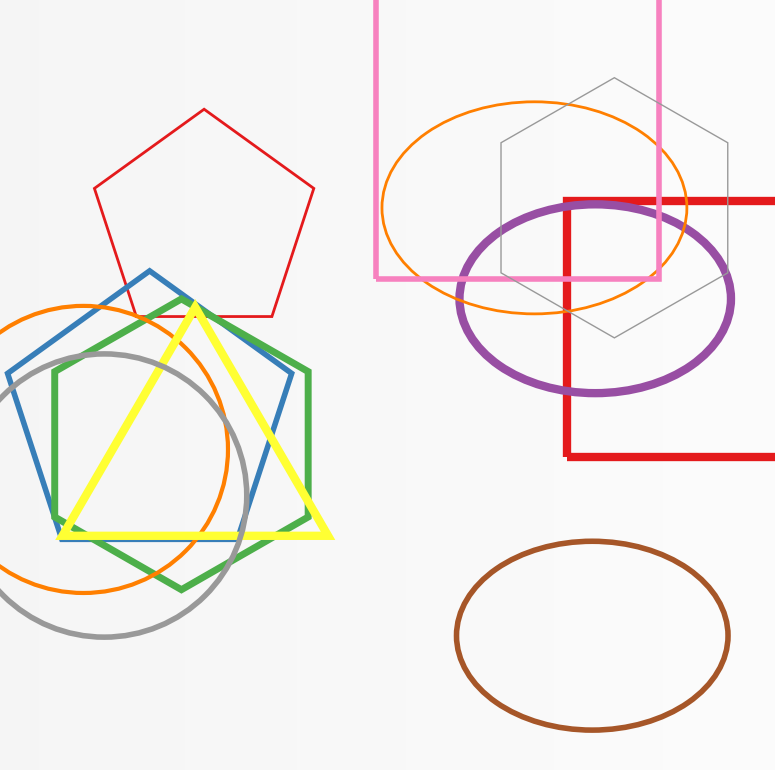[{"shape": "square", "thickness": 3, "radius": 0.83, "center": [0.897, 0.573]}, {"shape": "pentagon", "thickness": 1, "radius": 0.74, "center": [0.263, 0.709]}, {"shape": "pentagon", "thickness": 2, "radius": 0.96, "center": [0.193, 0.455]}, {"shape": "hexagon", "thickness": 2.5, "radius": 0.94, "center": [0.234, 0.423]}, {"shape": "oval", "thickness": 3, "radius": 0.88, "center": [0.768, 0.612]}, {"shape": "oval", "thickness": 1, "radius": 0.98, "center": [0.69, 0.73]}, {"shape": "circle", "thickness": 1.5, "radius": 0.93, "center": [0.108, 0.416]}, {"shape": "triangle", "thickness": 3, "radius": 0.99, "center": [0.252, 0.403]}, {"shape": "oval", "thickness": 2, "radius": 0.88, "center": [0.764, 0.174]}, {"shape": "square", "thickness": 2, "radius": 0.91, "center": [0.668, 0.819]}, {"shape": "hexagon", "thickness": 0.5, "radius": 0.84, "center": [0.793, 0.73]}, {"shape": "circle", "thickness": 2, "radius": 0.92, "center": [0.134, 0.356]}]